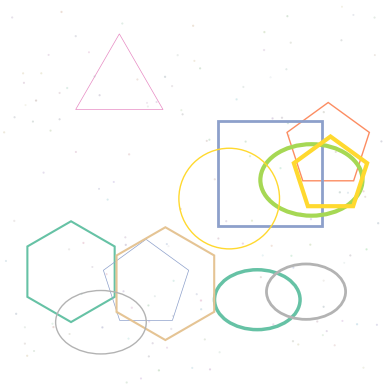[{"shape": "oval", "thickness": 2.5, "radius": 0.56, "center": [0.668, 0.222]}, {"shape": "hexagon", "thickness": 1.5, "radius": 0.65, "center": [0.184, 0.294]}, {"shape": "pentagon", "thickness": 1, "radius": 0.56, "center": [0.852, 0.621]}, {"shape": "pentagon", "thickness": 0.5, "radius": 0.58, "center": [0.379, 0.262]}, {"shape": "square", "thickness": 2, "radius": 0.68, "center": [0.702, 0.549]}, {"shape": "triangle", "thickness": 0.5, "radius": 0.66, "center": [0.31, 0.781]}, {"shape": "oval", "thickness": 3, "radius": 0.66, "center": [0.809, 0.533]}, {"shape": "circle", "thickness": 1, "radius": 0.65, "center": [0.595, 0.484]}, {"shape": "pentagon", "thickness": 3, "radius": 0.5, "center": [0.858, 0.545]}, {"shape": "hexagon", "thickness": 1.5, "radius": 0.73, "center": [0.43, 0.263]}, {"shape": "oval", "thickness": 2, "radius": 0.51, "center": [0.795, 0.242]}, {"shape": "oval", "thickness": 1, "radius": 0.59, "center": [0.262, 0.163]}]